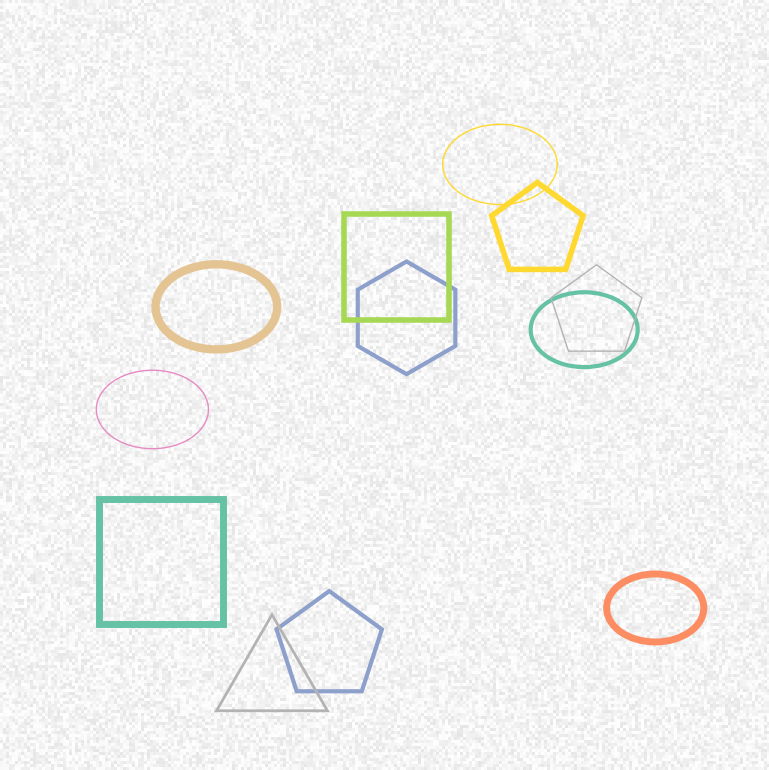[{"shape": "oval", "thickness": 1.5, "radius": 0.35, "center": [0.759, 0.572]}, {"shape": "square", "thickness": 2.5, "radius": 0.4, "center": [0.209, 0.271]}, {"shape": "oval", "thickness": 2.5, "radius": 0.32, "center": [0.851, 0.21]}, {"shape": "hexagon", "thickness": 1.5, "radius": 0.37, "center": [0.528, 0.587]}, {"shape": "pentagon", "thickness": 1.5, "radius": 0.36, "center": [0.428, 0.16]}, {"shape": "oval", "thickness": 0.5, "radius": 0.36, "center": [0.198, 0.468]}, {"shape": "square", "thickness": 2, "radius": 0.34, "center": [0.515, 0.653]}, {"shape": "oval", "thickness": 0.5, "radius": 0.37, "center": [0.649, 0.786]}, {"shape": "pentagon", "thickness": 2, "radius": 0.31, "center": [0.698, 0.701]}, {"shape": "oval", "thickness": 3, "radius": 0.39, "center": [0.281, 0.601]}, {"shape": "triangle", "thickness": 1, "radius": 0.42, "center": [0.353, 0.119]}, {"shape": "pentagon", "thickness": 0.5, "radius": 0.31, "center": [0.775, 0.594]}]